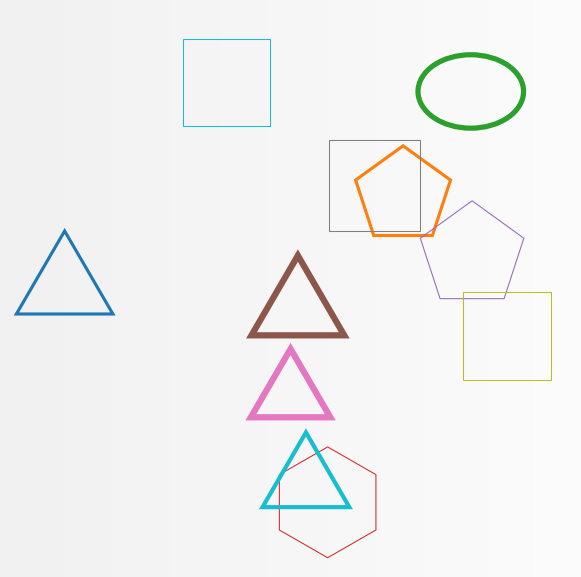[{"shape": "triangle", "thickness": 1.5, "radius": 0.48, "center": [0.111, 0.503]}, {"shape": "pentagon", "thickness": 1.5, "radius": 0.43, "center": [0.693, 0.661]}, {"shape": "oval", "thickness": 2.5, "radius": 0.45, "center": [0.81, 0.841]}, {"shape": "hexagon", "thickness": 0.5, "radius": 0.48, "center": [0.564, 0.129]}, {"shape": "pentagon", "thickness": 0.5, "radius": 0.47, "center": [0.812, 0.558]}, {"shape": "triangle", "thickness": 3, "radius": 0.46, "center": [0.512, 0.465]}, {"shape": "triangle", "thickness": 3, "radius": 0.39, "center": [0.5, 0.316]}, {"shape": "square", "thickness": 0.5, "radius": 0.39, "center": [0.644, 0.677]}, {"shape": "square", "thickness": 0.5, "radius": 0.38, "center": [0.872, 0.418]}, {"shape": "triangle", "thickness": 2, "radius": 0.43, "center": [0.526, 0.164]}, {"shape": "square", "thickness": 0.5, "radius": 0.37, "center": [0.39, 0.856]}]